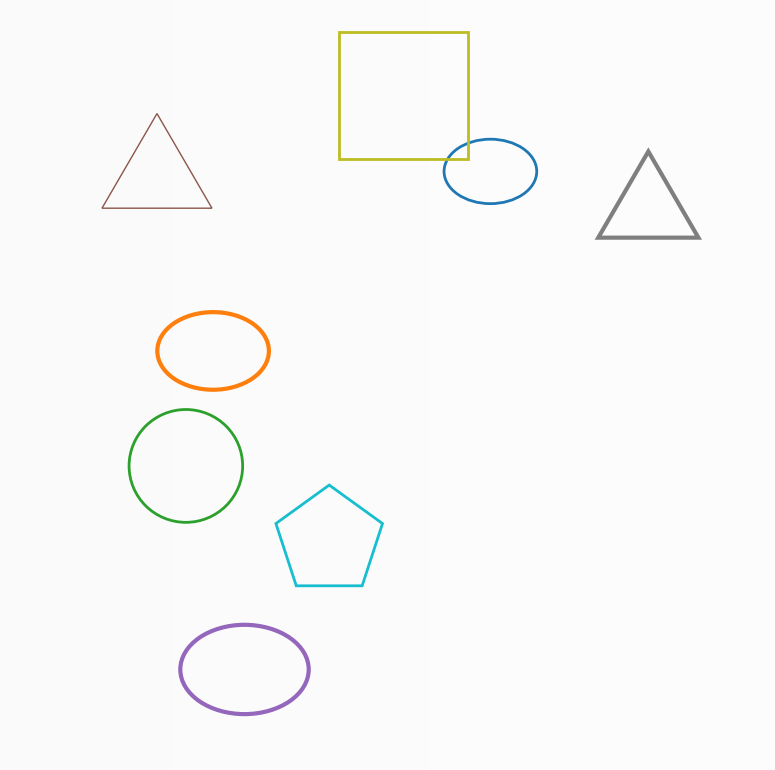[{"shape": "oval", "thickness": 1, "radius": 0.3, "center": [0.633, 0.777]}, {"shape": "oval", "thickness": 1.5, "radius": 0.36, "center": [0.275, 0.544]}, {"shape": "circle", "thickness": 1, "radius": 0.37, "center": [0.24, 0.395]}, {"shape": "oval", "thickness": 1.5, "radius": 0.41, "center": [0.315, 0.131]}, {"shape": "triangle", "thickness": 0.5, "radius": 0.41, "center": [0.203, 0.771]}, {"shape": "triangle", "thickness": 1.5, "radius": 0.37, "center": [0.837, 0.729]}, {"shape": "square", "thickness": 1, "radius": 0.41, "center": [0.521, 0.876]}, {"shape": "pentagon", "thickness": 1, "radius": 0.36, "center": [0.425, 0.298]}]